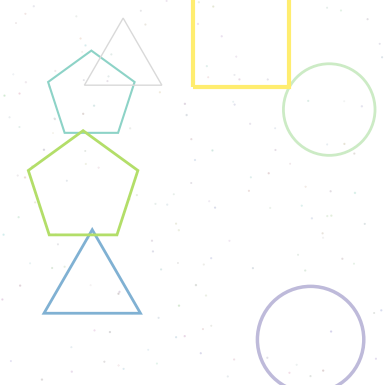[{"shape": "pentagon", "thickness": 1.5, "radius": 0.59, "center": [0.237, 0.75]}, {"shape": "circle", "thickness": 2.5, "radius": 0.69, "center": [0.807, 0.118]}, {"shape": "triangle", "thickness": 2, "radius": 0.72, "center": [0.24, 0.259]}, {"shape": "pentagon", "thickness": 2, "radius": 0.75, "center": [0.216, 0.511]}, {"shape": "triangle", "thickness": 1, "radius": 0.58, "center": [0.32, 0.837]}, {"shape": "circle", "thickness": 2, "radius": 0.59, "center": [0.855, 0.715]}, {"shape": "square", "thickness": 3, "radius": 0.62, "center": [0.626, 0.899]}]